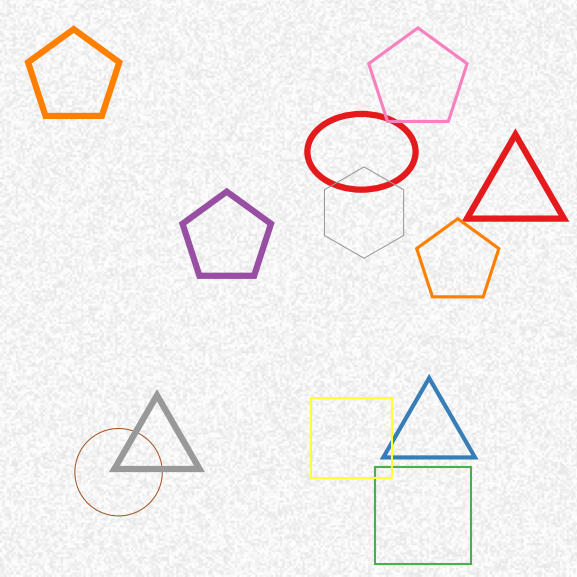[{"shape": "oval", "thickness": 3, "radius": 0.47, "center": [0.626, 0.736]}, {"shape": "triangle", "thickness": 3, "radius": 0.49, "center": [0.893, 0.669]}, {"shape": "triangle", "thickness": 2, "radius": 0.46, "center": [0.743, 0.253]}, {"shape": "square", "thickness": 1, "radius": 0.42, "center": [0.733, 0.106]}, {"shape": "pentagon", "thickness": 3, "radius": 0.4, "center": [0.393, 0.587]}, {"shape": "pentagon", "thickness": 1.5, "radius": 0.37, "center": [0.793, 0.546]}, {"shape": "pentagon", "thickness": 3, "radius": 0.42, "center": [0.128, 0.866]}, {"shape": "square", "thickness": 1, "radius": 0.35, "center": [0.609, 0.241]}, {"shape": "circle", "thickness": 0.5, "radius": 0.38, "center": [0.205, 0.181]}, {"shape": "pentagon", "thickness": 1.5, "radius": 0.45, "center": [0.724, 0.861]}, {"shape": "triangle", "thickness": 3, "radius": 0.43, "center": [0.272, 0.23]}, {"shape": "hexagon", "thickness": 0.5, "radius": 0.4, "center": [0.63, 0.631]}]